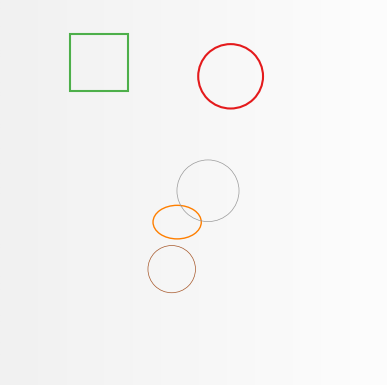[{"shape": "circle", "thickness": 1.5, "radius": 0.42, "center": [0.595, 0.802]}, {"shape": "square", "thickness": 1.5, "radius": 0.37, "center": [0.255, 0.838]}, {"shape": "oval", "thickness": 1, "radius": 0.31, "center": [0.457, 0.423]}, {"shape": "circle", "thickness": 0.5, "radius": 0.31, "center": [0.443, 0.301]}, {"shape": "circle", "thickness": 0.5, "radius": 0.4, "center": [0.537, 0.504]}]